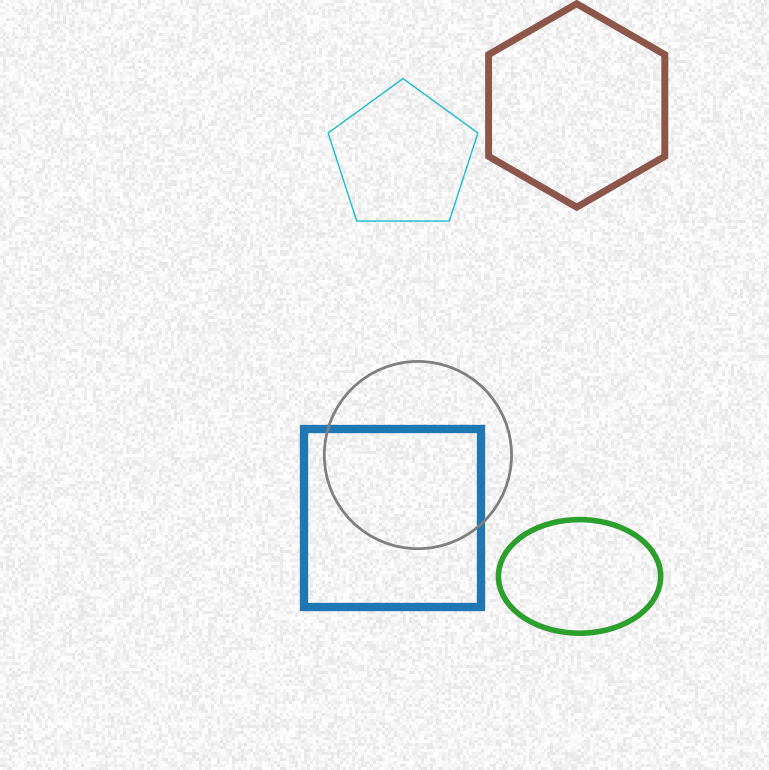[{"shape": "square", "thickness": 3, "radius": 0.58, "center": [0.51, 0.328]}, {"shape": "oval", "thickness": 2, "radius": 0.53, "center": [0.753, 0.251]}, {"shape": "hexagon", "thickness": 2.5, "radius": 0.66, "center": [0.749, 0.863]}, {"shape": "circle", "thickness": 1, "radius": 0.61, "center": [0.543, 0.409]}, {"shape": "pentagon", "thickness": 0.5, "radius": 0.51, "center": [0.523, 0.796]}]